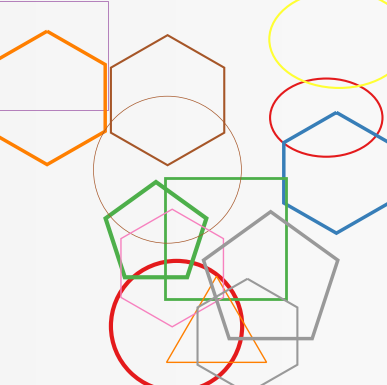[{"shape": "circle", "thickness": 3, "radius": 0.85, "center": [0.456, 0.153]}, {"shape": "oval", "thickness": 1.5, "radius": 0.73, "center": [0.842, 0.694]}, {"shape": "hexagon", "thickness": 2.5, "radius": 0.78, "center": [0.868, 0.551]}, {"shape": "pentagon", "thickness": 3, "radius": 0.68, "center": [0.402, 0.39]}, {"shape": "square", "thickness": 2, "radius": 0.78, "center": [0.582, 0.381]}, {"shape": "square", "thickness": 0.5, "radius": 0.71, "center": [0.136, 0.856]}, {"shape": "hexagon", "thickness": 2.5, "radius": 0.87, "center": [0.121, 0.746]}, {"shape": "triangle", "thickness": 1, "radius": 0.75, "center": [0.559, 0.133]}, {"shape": "oval", "thickness": 1.5, "radius": 0.9, "center": [0.875, 0.898]}, {"shape": "circle", "thickness": 0.5, "radius": 0.95, "center": [0.432, 0.559]}, {"shape": "hexagon", "thickness": 1.5, "radius": 0.84, "center": [0.432, 0.74]}, {"shape": "hexagon", "thickness": 1, "radius": 0.76, "center": [0.444, 0.304]}, {"shape": "hexagon", "thickness": 1.5, "radius": 0.74, "center": [0.639, 0.127]}, {"shape": "pentagon", "thickness": 2.5, "radius": 0.91, "center": [0.699, 0.268]}]